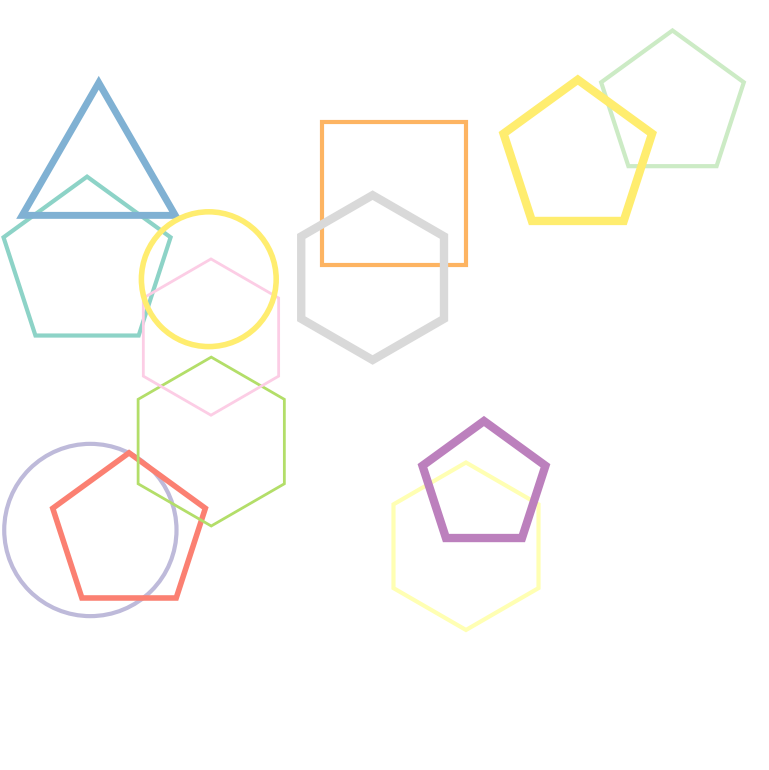[{"shape": "pentagon", "thickness": 1.5, "radius": 0.57, "center": [0.113, 0.657]}, {"shape": "hexagon", "thickness": 1.5, "radius": 0.54, "center": [0.605, 0.291]}, {"shape": "circle", "thickness": 1.5, "radius": 0.56, "center": [0.117, 0.312]}, {"shape": "pentagon", "thickness": 2, "radius": 0.52, "center": [0.168, 0.308]}, {"shape": "triangle", "thickness": 2.5, "radius": 0.57, "center": [0.128, 0.778]}, {"shape": "square", "thickness": 1.5, "radius": 0.47, "center": [0.512, 0.749]}, {"shape": "hexagon", "thickness": 1, "radius": 0.55, "center": [0.274, 0.427]}, {"shape": "hexagon", "thickness": 1, "radius": 0.51, "center": [0.274, 0.562]}, {"shape": "hexagon", "thickness": 3, "radius": 0.54, "center": [0.484, 0.64]}, {"shape": "pentagon", "thickness": 3, "radius": 0.42, "center": [0.629, 0.369]}, {"shape": "pentagon", "thickness": 1.5, "radius": 0.49, "center": [0.873, 0.863]}, {"shape": "circle", "thickness": 2, "radius": 0.44, "center": [0.271, 0.637]}, {"shape": "pentagon", "thickness": 3, "radius": 0.51, "center": [0.75, 0.795]}]